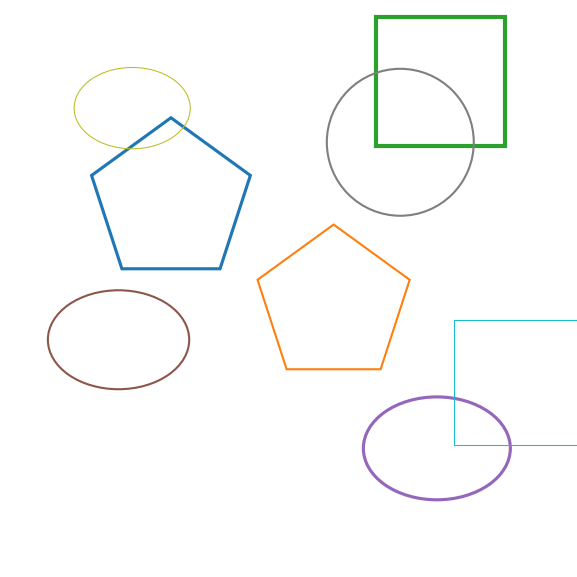[{"shape": "pentagon", "thickness": 1.5, "radius": 0.72, "center": [0.296, 0.651]}, {"shape": "pentagon", "thickness": 1, "radius": 0.69, "center": [0.578, 0.472]}, {"shape": "square", "thickness": 2, "radius": 0.56, "center": [0.763, 0.858]}, {"shape": "oval", "thickness": 1.5, "radius": 0.64, "center": [0.756, 0.223]}, {"shape": "oval", "thickness": 1, "radius": 0.61, "center": [0.205, 0.411]}, {"shape": "circle", "thickness": 1, "radius": 0.64, "center": [0.693, 0.753]}, {"shape": "oval", "thickness": 0.5, "radius": 0.5, "center": [0.229, 0.812]}, {"shape": "square", "thickness": 0.5, "radius": 0.54, "center": [0.894, 0.336]}]